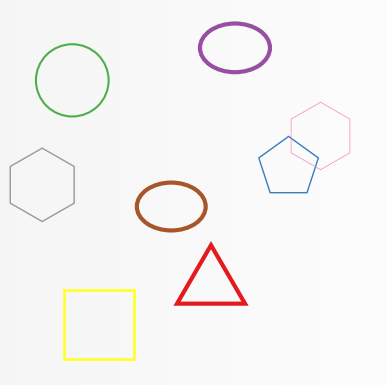[{"shape": "triangle", "thickness": 3, "radius": 0.51, "center": [0.545, 0.262]}, {"shape": "pentagon", "thickness": 1, "radius": 0.4, "center": [0.745, 0.565]}, {"shape": "circle", "thickness": 1.5, "radius": 0.47, "center": [0.187, 0.791]}, {"shape": "oval", "thickness": 3, "radius": 0.45, "center": [0.606, 0.876]}, {"shape": "square", "thickness": 2, "radius": 0.45, "center": [0.256, 0.158]}, {"shape": "oval", "thickness": 3, "radius": 0.44, "center": [0.442, 0.464]}, {"shape": "hexagon", "thickness": 0.5, "radius": 0.44, "center": [0.827, 0.647]}, {"shape": "hexagon", "thickness": 1, "radius": 0.48, "center": [0.109, 0.52]}]